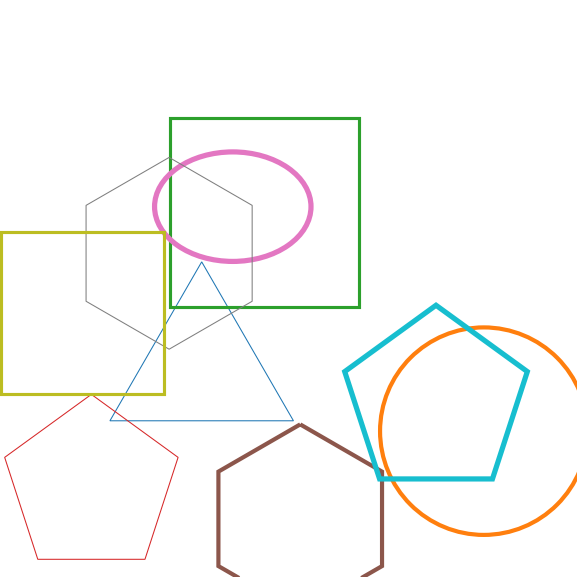[{"shape": "triangle", "thickness": 0.5, "radius": 0.92, "center": [0.349, 0.362]}, {"shape": "circle", "thickness": 2, "radius": 0.9, "center": [0.838, 0.253]}, {"shape": "square", "thickness": 1.5, "radius": 0.82, "center": [0.458, 0.632]}, {"shape": "pentagon", "thickness": 0.5, "radius": 0.79, "center": [0.158, 0.158]}, {"shape": "hexagon", "thickness": 2, "radius": 0.82, "center": [0.52, 0.101]}, {"shape": "oval", "thickness": 2.5, "radius": 0.68, "center": [0.403, 0.641]}, {"shape": "hexagon", "thickness": 0.5, "radius": 0.83, "center": [0.293, 0.56]}, {"shape": "square", "thickness": 1.5, "radius": 0.7, "center": [0.143, 0.457]}, {"shape": "pentagon", "thickness": 2.5, "radius": 0.83, "center": [0.755, 0.304]}]